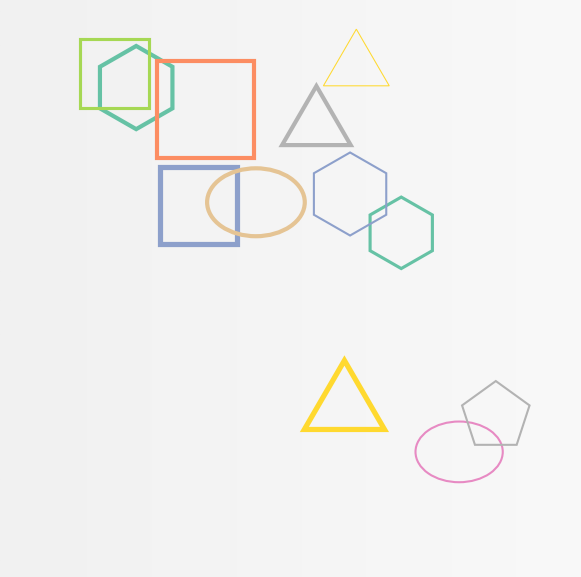[{"shape": "hexagon", "thickness": 2, "radius": 0.36, "center": [0.234, 0.848]}, {"shape": "hexagon", "thickness": 1.5, "radius": 0.31, "center": [0.69, 0.596]}, {"shape": "square", "thickness": 2, "radius": 0.42, "center": [0.354, 0.809]}, {"shape": "hexagon", "thickness": 1, "radius": 0.36, "center": [0.602, 0.663]}, {"shape": "square", "thickness": 2.5, "radius": 0.33, "center": [0.341, 0.643]}, {"shape": "oval", "thickness": 1, "radius": 0.38, "center": [0.79, 0.217]}, {"shape": "square", "thickness": 1.5, "radius": 0.3, "center": [0.197, 0.872]}, {"shape": "triangle", "thickness": 2.5, "radius": 0.4, "center": [0.593, 0.295]}, {"shape": "triangle", "thickness": 0.5, "radius": 0.33, "center": [0.613, 0.883]}, {"shape": "oval", "thickness": 2, "radius": 0.42, "center": [0.44, 0.649]}, {"shape": "pentagon", "thickness": 1, "radius": 0.31, "center": [0.853, 0.278]}, {"shape": "triangle", "thickness": 2, "radius": 0.34, "center": [0.544, 0.782]}]